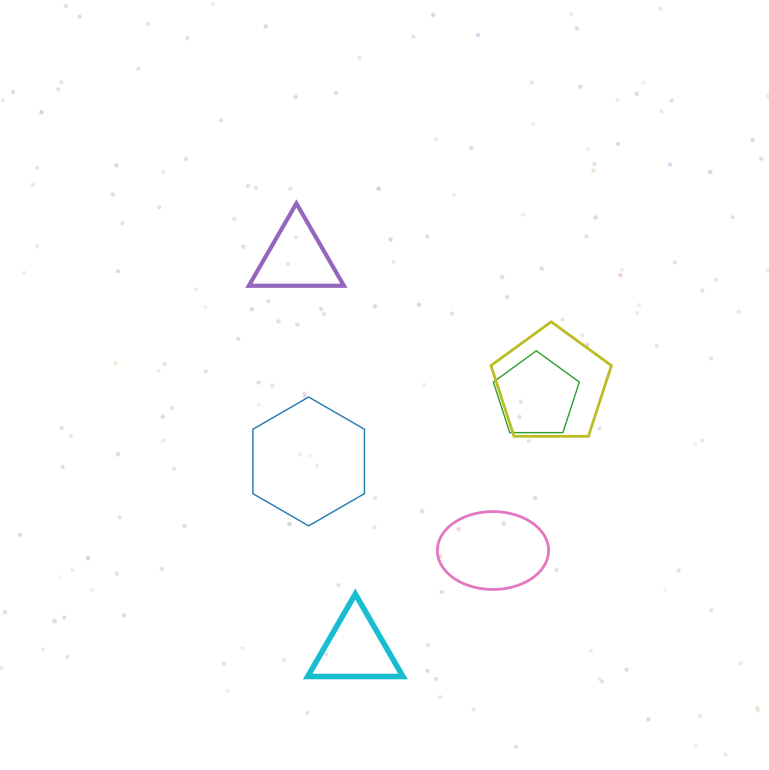[{"shape": "hexagon", "thickness": 0.5, "radius": 0.42, "center": [0.401, 0.401]}, {"shape": "pentagon", "thickness": 0.5, "radius": 0.29, "center": [0.697, 0.486]}, {"shape": "triangle", "thickness": 1.5, "radius": 0.36, "center": [0.385, 0.665]}, {"shape": "oval", "thickness": 1, "radius": 0.36, "center": [0.64, 0.285]}, {"shape": "pentagon", "thickness": 1, "radius": 0.41, "center": [0.716, 0.5]}, {"shape": "triangle", "thickness": 2, "radius": 0.36, "center": [0.461, 0.157]}]